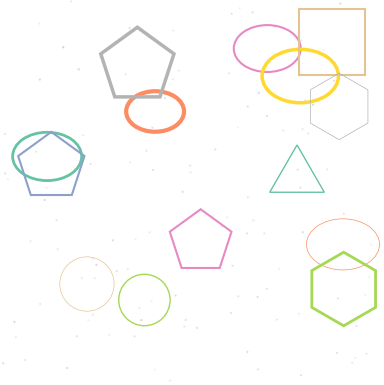[{"shape": "oval", "thickness": 2, "radius": 0.45, "center": [0.122, 0.594]}, {"shape": "triangle", "thickness": 1, "radius": 0.41, "center": [0.772, 0.542]}, {"shape": "oval", "thickness": 3, "radius": 0.38, "center": [0.403, 0.71]}, {"shape": "oval", "thickness": 0.5, "radius": 0.47, "center": [0.891, 0.365]}, {"shape": "pentagon", "thickness": 1.5, "radius": 0.45, "center": [0.133, 0.567]}, {"shape": "pentagon", "thickness": 1.5, "radius": 0.42, "center": [0.521, 0.372]}, {"shape": "oval", "thickness": 1.5, "radius": 0.43, "center": [0.694, 0.874]}, {"shape": "hexagon", "thickness": 2, "radius": 0.48, "center": [0.893, 0.249]}, {"shape": "circle", "thickness": 1, "radius": 0.33, "center": [0.375, 0.221]}, {"shape": "oval", "thickness": 2.5, "radius": 0.5, "center": [0.78, 0.802]}, {"shape": "square", "thickness": 1.5, "radius": 0.43, "center": [0.862, 0.89]}, {"shape": "circle", "thickness": 0.5, "radius": 0.35, "center": [0.226, 0.262]}, {"shape": "pentagon", "thickness": 2.5, "radius": 0.5, "center": [0.357, 0.829]}, {"shape": "hexagon", "thickness": 0.5, "radius": 0.43, "center": [0.881, 0.724]}]